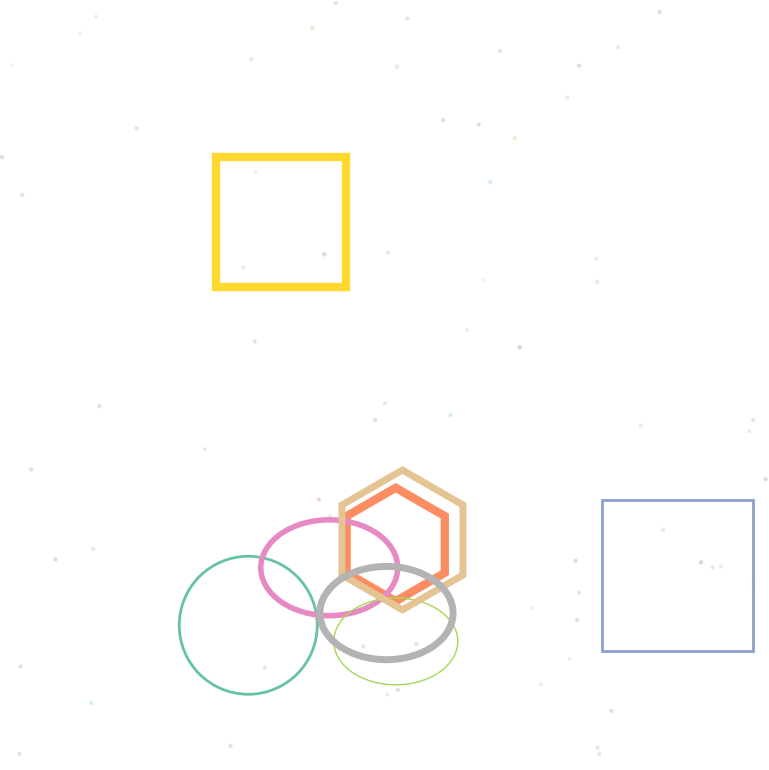[{"shape": "circle", "thickness": 1, "radius": 0.45, "center": [0.322, 0.188]}, {"shape": "hexagon", "thickness": 3, "radius": 0.37, "center": [0.514, 0.293]}, {"shape": "square", "thickness": 1, "radius": 0.49, "center": [0.88, 0.252]}, {"shape": "oval", "thickness": 2, "radius": 0.44, "center": [0.428, 0.263]}, {"shape": "oval", "thickness": 0.5, "radius": 0.4, "center": [0.514, 0.167]}, {"shape": "square", "thickness": 3, "radius": 0.42, "center": [0.365, 0.712]}, {"shape": "hexagon", "thickness": 2.5, "radius": 0.45, "center": [0.523, 0.299]}, {"shape": "oval", "thickness": 2.5, "radius": 0.43, "center": [0.502, 0.204]}]